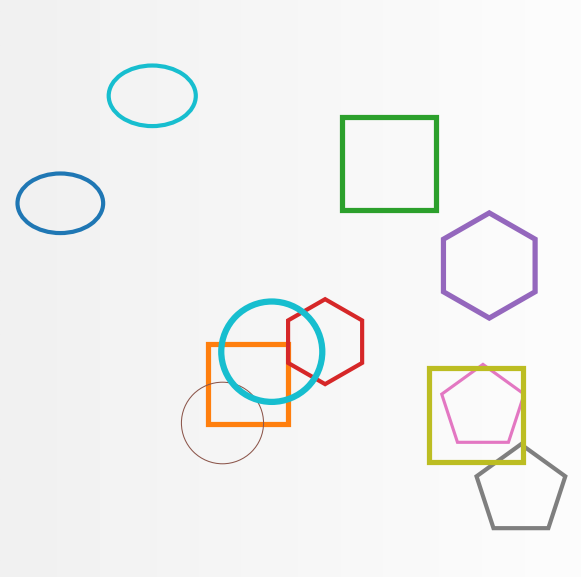[{"shape": "oval", "thickness": 2, "radius": 0.37, "center": [0.104, 0.647]}, {"shape": "square", "thickness": 2.5, "radius": 0.35, "center": [0.427, 0.334]}, {"shape": "square", "thickness": 2.5, "radius": 0.4, "center": [0.669, 0.715]}, {"shape": "hexagon", "thickness": 2, "radius": 0.37, "center": [0.559, 0.408]}, {"shape": "hexagon", "thickness": 2.5, "radius": 0.46, "center": [0.842, 0.539]}, {"shape": "circle", "thickness": 0.5, "radius": 0.35, "center": [0.383, 0.267]}, {"shape": "pentagon", "thickness": 1.5, "radius": 0.37, "center": [0.831, 0.294]}, {"shape": "pentagon", "thickness": 2, "radius": 0.4, "center": [0.896, 0.15]}, {"shape": "square", "thickness": 2.5, "radius": 0.41, "center": [0.819, 0.28]}, {"shape": "circle", "thickness": 3, "radius": 0.43, "center": [0.468, 0.39]}, {"shape": "oval", "thickness": 2, "radius": 0.37, "center": [0.262, 0.833]}]